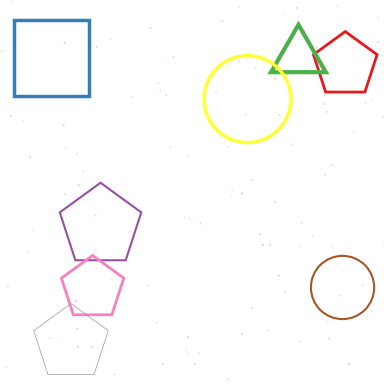[{"shape": "pentagon", "thickness": 2, "radius": 0.43, "center": [0.897, 0.831]}, {"shape": "square", "thickness": 2.5, "radius": 0.49, "center": [0.134, 0.849]}, {"shape": "triangle", "thickness": 3, "radius": 0.41, "center": [0.775, 0.854]}, {"shape": "pentagon", "thickness": 1.5, "radius": 0.56, "center": [0.261, 0.414]}, {"shape": "circle", "thickness": 2.5, "radius": 0.56, "center": [0.643, 0.742]}, {"shape": "circle", "thickness": 1.5, "radius": 0.41, "center": [0.89, 0.253]}, {"shape": "pentagon", "thickness": 2, "radius": 0.43, "center": [0.241, 0.251]}, {"shape": "pentagon", "thickness": 0.5, "radius": 0.51, "center": [0.184, 0.11]}]